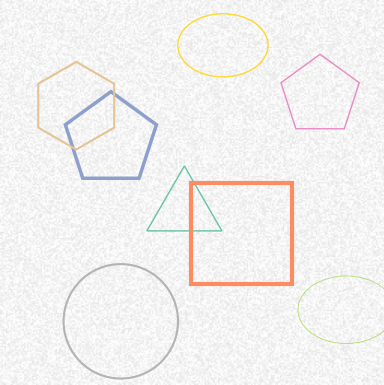[{"shape": "triangle", "thickness": 1, "radius": 0.56, "center": [0.479, 0.457]}, {"shape": "square", "thickness": 3, "radius": 0.66, "center": [0.627, 0.393]}, {"shape": "pentagon", "thickness": 2.5, "radius": 0.62, "center": [0.288, 0.638]}, {"shape": "pentagon", "thickness": 1, "radius": 0.53, "center": [0.831, 0.752]}, {"shape": "oval", "thickness": 0.5, "radius": 0.63, "center": [0.899, 0.195]}, {"shape": "oval", "thickness": 1, "radius": 0.59, "center": [0.579, 0.882]}, {"shape": "hexagon", "thickness": 1.5, "radius": 0.57, "center": [0.198, 0.726]}, {"shape": "circle", "thickness": 1.5, "radius": 0.74, "center": [0.314, 0.165]}]